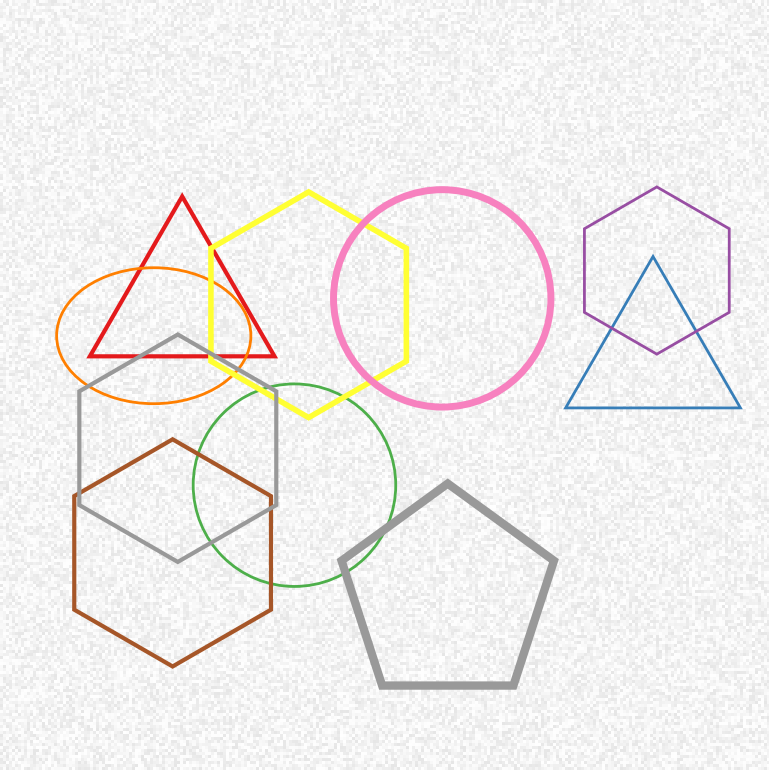[{"shape": "triangle", "thickness": 1.5, "radius": 0.69, "center": [0.237, 0.606]}, {"shape": "triangle", "thickness": 1, "radius": 0.66, "center": [0.848, 0.536]}, {"shape": "circle", "thickness": 1, "radius": 0.66, "center": [0.382, 0.37]}, {"shape": "hexagon", "thickness": 1, "radius": 0.54, "center": [0.853, 0.649]}, {"shape": "oval", "thickness": 1, "radius": 0.63, "center": [0.2, 0.564]}, {"shape": "hexagon", "thickness": 2, "radius": 0.73, "center": [0.401, 0.604]}, {"shape": "hexagon", "thickness": 1.5, "radius": 0.74, "center": [0.224, 0.282]}, {"shape": "circle", "thickness": 2.5, "radius": 0.71, "center": [0.574, 0.613]}, {"shape": "pentagon", "thickness": 3, "radius": 0.72, "center": [0.582, 0.227]}, {"shape": "hexagon", "thickness": 1.5, "radius": 0.74, "center": [0.231, 0.418]}]